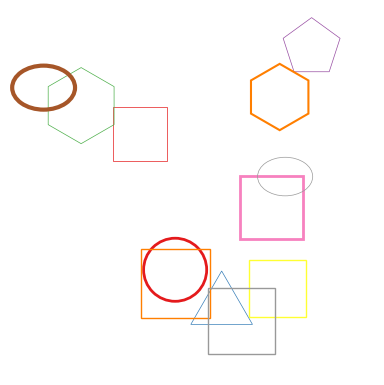[{"shape": "circle", "thickness": 2, "radius": 0.41, "center": [0.455, 0.299]}, {"shape": "square", "thickness": 0.5, "radius": 0.35, "center": [0.363, 0.652]}, {"shape": "triangle", "thickness": 0.5, "radius": 0.46, "center": [0.576, 0.204]}, {"shape": "hexagon", "thickness": 0.5, "radius": 0.49, "center": [0.211, 0.726]}, {"shape": "pentagon", "thickness": 0.5, "radius": 0.39, "center": [0.809, 0.877]}, {"shape": "hexagon", "thickness": 1.5, "radius": 0.43, "center": [0.726, 0.748]}, {"shape": "square", "thickness": 1, "radius": 0.45, "center": [0.455, 0.263]}, {"shape": "square", "thickness": 1, "radius": 0.37, "center": [0.72, 0.25]}, {"shape": "oval", "thickness": 3, "radius": 0.41, "center": [0.113, 0.772]}, {"shape": "square", "thickness": 2, "radius": 0.41, "center": [0.705, 0.461]}, {"shape": "square", "thickness": 1, "radius": 0.43, "center": [0.628, 0.166]}, {"shape": "oval", "thickness": 0.5, "radius": 0.36, "center": [0.741, 0.541]}]